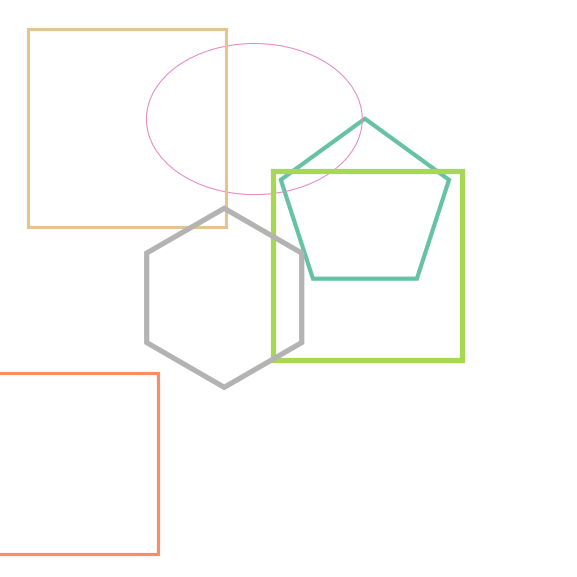[{"shape": "pentagon", "thickness": 2, "radius": 0.77, "center": [0.632, 0.64]}, {"shape": "square", "thickness": 1.5, "radius": 0.78, "center": [0.117, 0.197]}, {"shape": "oval", "thickness": 0.5, "radius": 0.93, "center": [0.44, 0.793]}, {"shape": "square", "thickness": 2.5, "radius": 0.82, "center": [0.636, 0.539]}, {"shape": "square", "thickness": 1.5, "radius": 0.86, "center": [0.22, 0.778]}, {"shape": "hexagon", "thickness": 2.5, "radius": 0.77, "center": [0.388, 0.483]}]